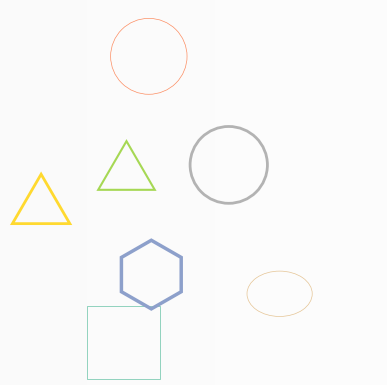[{"shape": "square", "thickness": 0.5, "radius": 0.47, "center": [0.318, 0.11]}, {"shape": "circle", "thickness": 0.5, "radius": 0.49, "center": [0.384, 0.854]}, {"shape": "hexagon", "thickness": 2.5, "radius": 0.45, "center": [0.39, 0.287]}, {"shape": "triangle", "thickness": 1.5, "radius": 0.42, "center": [0.326, 0.549]}, {"shape": "triangle", "thickness": 2, "radius": 0.43, "center": [0.106, 0.462]}, {"shape": "oval", "thickness": 0.5, "radius": 0.42, "center": [0.722, 0.237]}, {"shape": "circle", "thickness": 2, "radius": 0.5, "center": [0.59, 0.572]}]